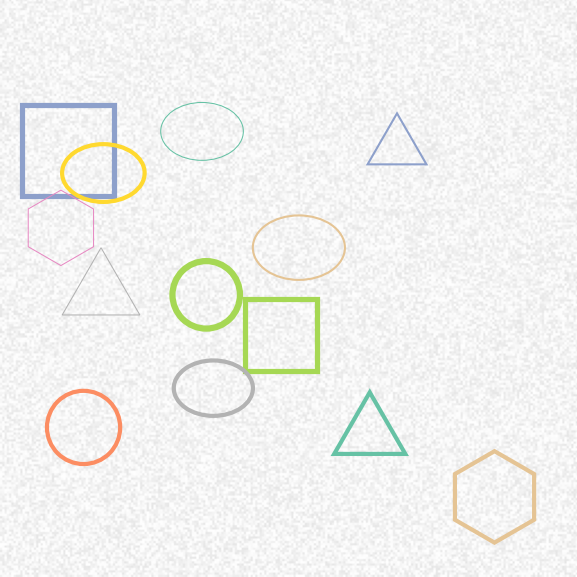[{"shape": "oval", "thickness": 0.5, "radius": 0.36, "center": [0.35, 0.772]}, {"shape": "triangle", "thickness": 2, "radius": 0.36, "center": [0.64, 0.249]}, {"shape": "circle", "thickness": 2, "radius": 0.32, "center": [0.145, 0.259]}, {"shape": "square", "thickness": 2.5, "radius": 0.4, "center": [0.118, 0.739]}, {"shape": "triangle", "thickness": 1, "radius": 0.29, "center": [0.687, 0.744]}, {"shape": "hexagon", "thickness": 0.5, "radius": 0.33, "center": [0.105, 0.605]}, {"shape": "square", "thickness": 2.5, "radius": 0.31, "center": [0.487, 0.419]}, {"shape": "circle", "thickness": 3, "radius": 0.29, "center": [0.357, 0.489]}, {"shape": "oval", "thickness": 2, "radius": 0.36, "center": [0.179, 0.7]}, {"shape": "oval", "thickness": 1, "radius": 0.4, "center": [0.518, 0.57]}, {"shape": "hexagon", "thickness": 2, "radius": 0.4, "center": [0.856, 0.139]}, {"shape": "triangle", "thickness": 0.5, "radius": 0.39, "center": [0.175, 0.493]}, {"shape": "oval", "thickness": 2, "radius": 0.34, "center": [0.369, 0.327]}]